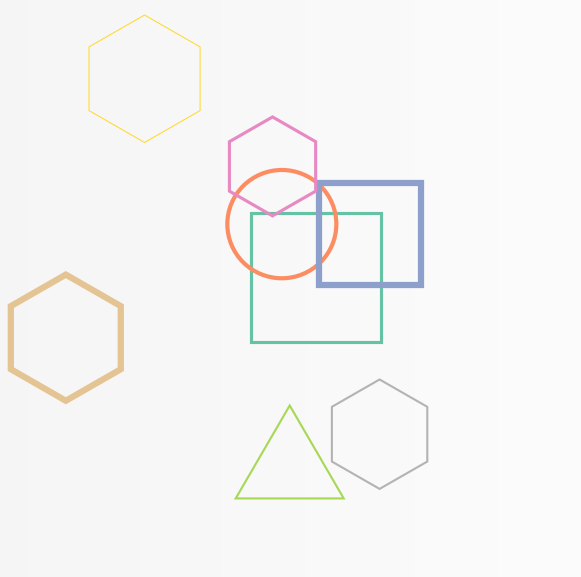[{"shape": "square", "thickness": 1.5, "radius": 0.56, "center": [0.544, 0.519]}, {"shape": "circle", "thickness": 2, "radius": 0.47, "center": [0.485, 0.611]}, {"shape": "square", "thickness": 3, "radius": 0.44, "center": [0.637, 0.594]}, {"shape": "hexagon", "thickness": 1.5, "radius": 0.43, "center": [0.469, 0.711]}, {"shape": "triangle", "thickness": 1, "radius": 0.54, "center": [0.498, 0.19]}, {"shape": "hexagon", "thickness": 0.5, "radius": 0.55, "center": [0.249, 0.863]}, {"shape": "hexagon", "thickness": 3, "radius": 0.55, "center": [0.113, 0.414]}, {"shape": "hexagon", "thickness": 1, "radius": 0.47, "center": [0.653, 0.247]}]